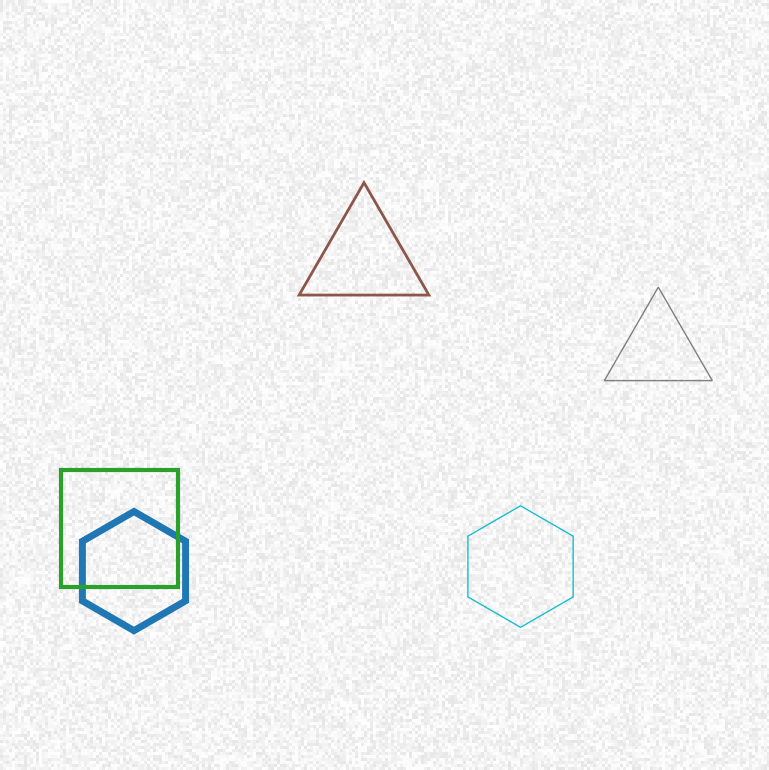[{"shape": "hexagon", "thickness": 2.5, "radius": 0.39, "center": [0.174, 0.258]}, {"shape": "square", "thickness": 1.5, "radius": 0.38, "center": [0.155, 0.314]}, {"shape": "triangle", "thickness": 1, "radius": 0.49, "center": [0.473, 0.665]}, {"shape": "triangle", "thickness": 0.5, "radius": 0.4, "center": [0.855, 0.546]}, {"shape": "hexagon", "thickness": 0.5, "radius": 0.39, "center": [0.676, 0.264]}]